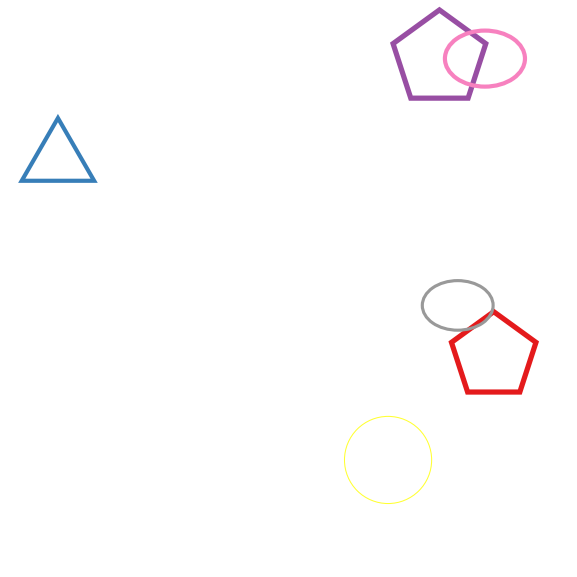[{"shape": "pentagon", "thickness": 2.5, "radius": 0.38, "center": [0.855, 0.383]}, {"shape": "triangle", "thickness": 2, "radius": 0.36, "center": [0.1, 0.722]}, {"shape": "pentagon", "thickness": 2.5, "radius": 0.42, "center": [0.761, 0.897]}, {"shape": "circle", "thickness": 0.5, "radius": 0.38, "center": [0.672, 0.203]}, {"shape": "oval", "thickness": 2, "radius": 0.35, "center": [0.84, 0.898]}, {"shape": "oval", "thickness": 1.5, "radius": 0.31, "center": [0.793, 0.47]}]